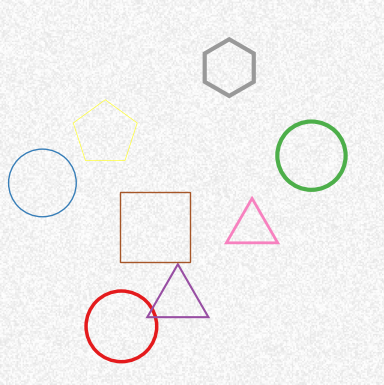[{"shape": "circle", "thickness": 2.5, "radius": 0.46, "center": [0.315, 0.152]}, {"shape": "circle", "thickness": 1, "radius": 0.44, "center": [0.11, 0.525]}, {"shape": "circle", "thickness": 3, "radius": 0.44, "center": [0.809, 0.596]}, {"shape": "triangle", "thickness": 1.5, "radius": 0.46, "center": [0.462, 0.222]}, {"shape": "pentagon", "thickness": 0.5, "radius": 0.44, "center": [0.273, 0.654]}, {"shape": "square", "thickness": 1, "radius": 0.45, "center": [0.402, 0.411]}, {"shape": "triangle", "thickness": 2, "radius": 0.38, "center": [0.655, 0.408]}, {"shape": "hexagon", "thickness": 3, "radius": 0.37, "center": [0.595, 0.824]}]